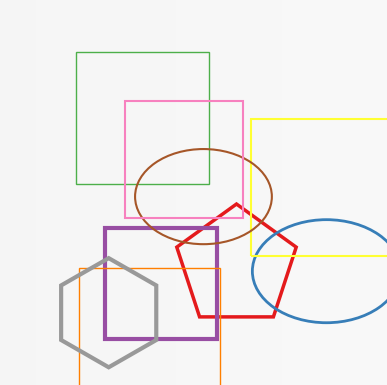[{"shape": "pentagon", "thickness": 2.5, "radius": 0.81, "center": [0.61, 0.308]}, {"shape": "oval", "thickness": 2, "radius": 0.96, "center": [0.842, 0.296]}, {"shape": "square", "thickness": 1, "radius": 0.86, "center": [0.367, 0.693]}, {"shape": "square", "thickness": 3, "radius": 0.72, "center": [0.415, 0.263]}, {"shape": "square", "thickness": 1, "radius": 0.91, "center": [0.386, 0.122]}, {"shape": "square", "thickness": 1.5, "radius": 0.89, "center": [0.824, 0.512]}, {"shape": "oval", "thickness": 1.5, "radius": 0.88, "center": [0.525, 0.489]}, {"shape": "square", "thickness": 1.5, "radius": 0.76, "center": [0.474, 0.586]}, {"shape": "hexagon", "thickness": 3, "radius": 0.71, "center": [0.281, 0.188]}]